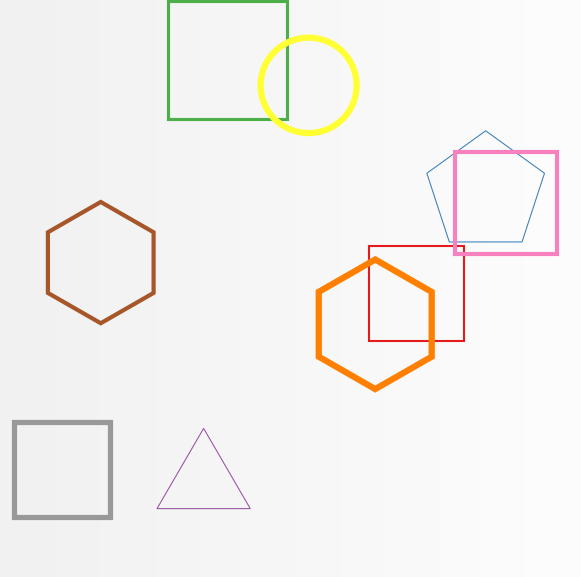[{"shape": "square", "thickness": 1, "radius": 0.41, "center": [0.717, 0.491]}, {"shape": "pentagon", "thickness": 0.5, "radius": 0.53, "center": [0.836, 0.666]}, {"shape": "square", "thickness": 1.5, "radius": 0.51, "center": [0.391, 0.895]}, {"shape": "triangle", "thickness": 0.5, "radius": 0.46, "center": [0.35, 0.165]}, {"shape": "hexagon", "thickness": 3, "radius": 0.56, "center": [0.646, 0.438]}, {"shape": "circle", "thickness": 3, "radius": 0.41, "center": [0.531, 0.851]}, {"shape": "hexagon", "thickness": 2, "radius": 0.53, "center": [0.173, 0.544]}, {"shape": "square", "thickness": 2, "radius": 0.44, "center": [0.87, 0.648]}, {"shape": "square", "thickness": 2.5, "radius": 0.41, "center": [0.107, 0.186]}]